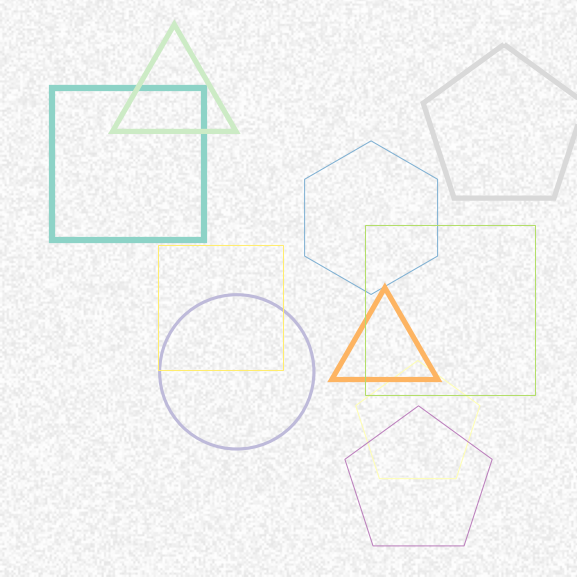[{"shape": "square", "thickness": 3, "radius": 0.66, "center": [0.221, 0.715]}, {"shape": "pentagon", "thickness": 0.5, "radius": 0.57, "center": [0.723, 0.262]}, {"shape": "circle", "thickness": 1.5, "radius": 0.67, "center": [0.41, 0.355]}, {"shape": "hexagon", "thickness": 0.5, "radius": 0.66, "center": [0.643, 0.622]}, {"shape": "triangle", "thickness": 2.5, "radius": 0.53, "center": [0.666, 0.395]}, {"shape": "square", "thickness": 0.5, "radius": 0.74, "center": [0.78, 0.463]}, {"shape": "pentagon", "thickness": 2.5, "radius": 0.74, "center": [0.873, 0.775]}, {"shape": "pentagon", "thickness": 0.5, "radius": 0.67, "center": [0.725, 0.162]}, {"shape": "triangle", "thickness": 2.5, "radius": 0.62, "center": [0.302, 0.833]}, {"shape": "square", "thickness": 0.5, "radius": 0.54, "center": [0.382, 0.466]}]